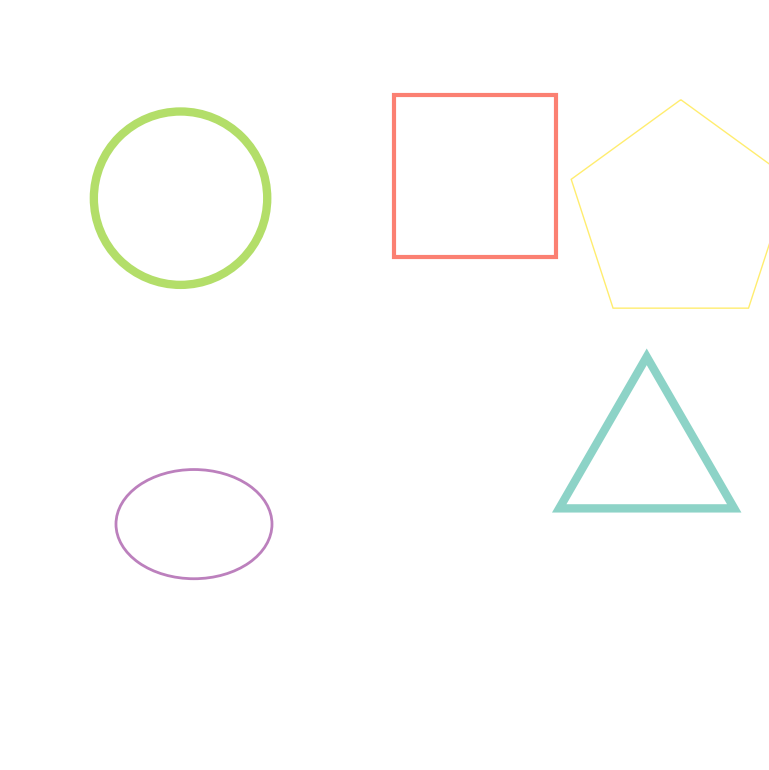[{"shape": "triangle", "thickness": 3, "radius": 0.66, "center": [0.84, 0.405]}, {"shape": "square", "thickness": 1.5, "radius": 0.53, "center": [0.617, 0.771]}, {"shape": "circle", "thickness": 3, "radius": 0.56, "center": [0.234, 0.743]}, {"shape": "oval", "thickness": 1, "radius": 0.51, "center": [0.252, 0.319]}, {"shape": "pentagon", "thickness": 0.5, "radius": 0.75, "center": [0.884, 0.721]}]